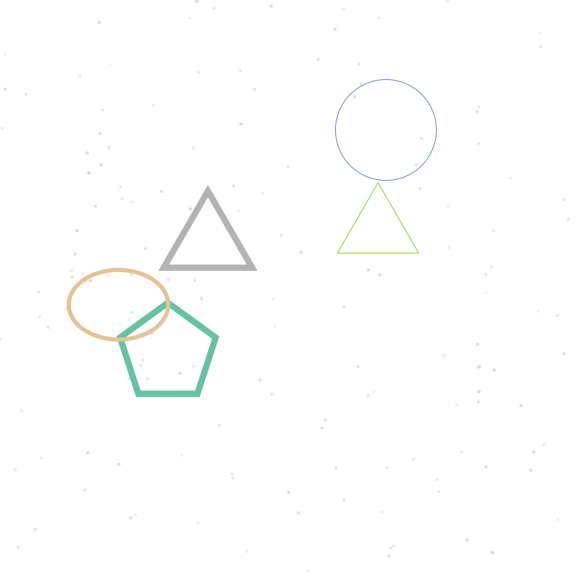[{"shape": "pentagon", "thickness": 3, "radius": 0.44, "center": [0.291, 0.388]}, {"shape": "circle", "thickness": 0.5, "radius": 0.44, "center": [0.668, 0.774]}, {"shape": "triangle", "thickness": 0.5, "radius": 0.41, "center": [0.655, 0.601]}, {"shape": "oval", "thickness": 2, "radius": 0.43, "center": [0.205, 0.471]}, {"shape": "triangle", "thickness": 3, "radius": 0.44, "center": [0.36, 0.58]}]